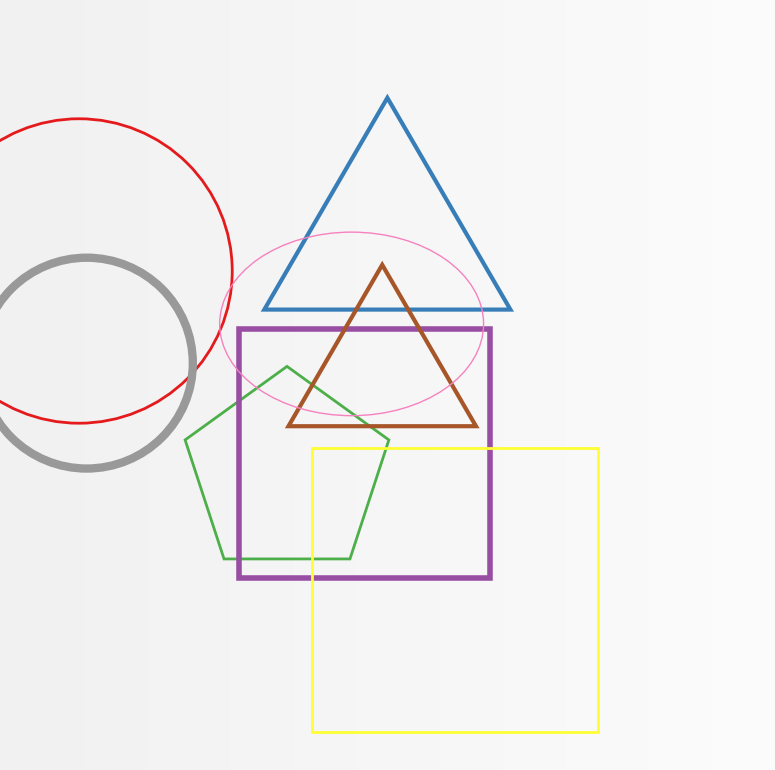[{"shape": "circle", "thickness": 1, "radius": 0.99, "center": [0.102, 0.648]}, {"shape": "triangle", "thickness": 1.5, "radius": 0.92, "center": [0.5, 0.69]}, {"shape": "pentagon", "thickness": 1, "radius": 0.69, "center": [0.37, 0.386]}, {"shape": "square", "thickness": 2, "radius": 0.81, "center": [0.47, 0.411]}, {"shape": "square", "thickness": 1, "radius": 0.92, "center": [0.587, 0.234]}, {"shape": "triangle", "thickness": 1.5, "radius": 0.7, "center": [0.493, 0.516]}, {"shape": "oval", "thickness": 0.5, "radius": 0.85, "center": [0.454, 0.579]}, {"shape": "circle", "thickness": 3, "radius": 0.68, "center": [0.112, 0.528]}]